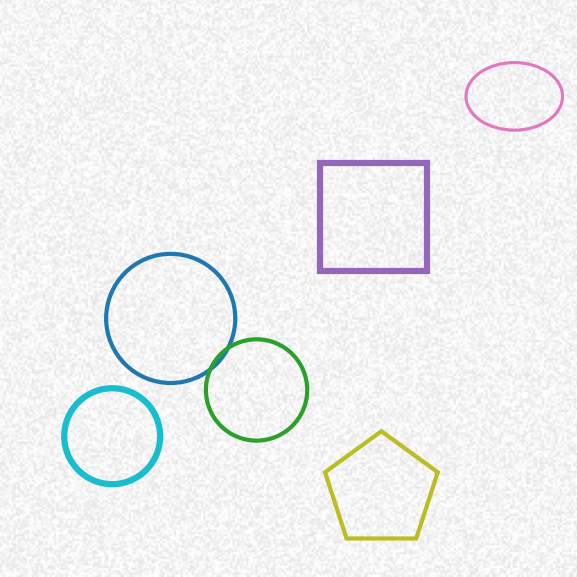[{"shape": "circle", "thickness": 2, "radius": 0.56, "center": [0.296, 0.448]}, {"shape": "circle", "thickness": 2, "radius": 0.44, "center": [0.444, 0.324]}, {"shape": "square", "thickness": 3, "radius": 0.47, "center": [0.646, 0.623]}, {"shape": "oval", "thickness": 1.5, "radius": 0.42, "center": [0.89, 0.832]}, {"shape": "pentagon", "thickness": 2, "radius": 0.51, "center": [0.66, 0.15]}, {"shape": "circle", "thickness": 3, "radius": 0.42, "center": [0.194, 0.244]}]